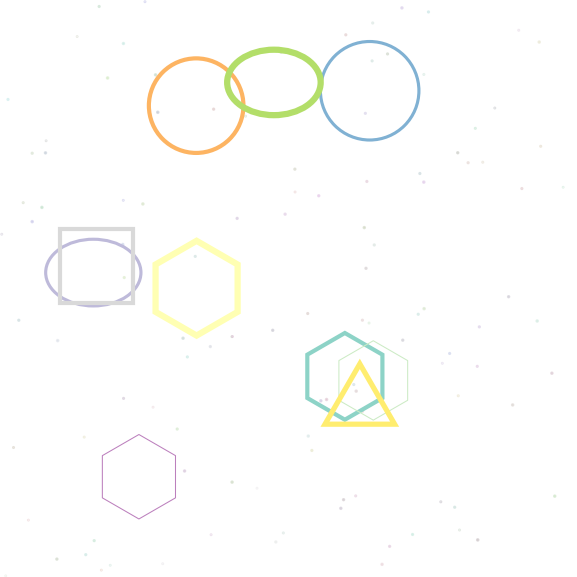[{"shape": "hexagon", "thickness": 2, "radius": 0.38, "center": [0.597, 0.347]}, {"shape": "hexagon", "thickness": 3, "radius": 0.41, "center": [0.34, 0.5]}, {"shape": "oval", "thickness": 1.5, "radius": 0.41, "center": [0.162, 0.527]}, {"shape": "circle", "thickness": 1.5, "radius": 0.43, "center": [0.64, 0.842]}, {"shape": "circle", "thickness": 2, "radius": 0.41, "center": [0.34, 0.816]}, {"shape": "oval", "thickness": 3, "radius": 0.4, "center": [0.474, 0.856]}, {"shape": "square", "thickness": 2, "radius": 0.32, "center": [0.167, 0.539]}, {"shape": "hexagon", "thickness": 0.5, "radius": 0.37, "center": [0.241, 0.174]}, {"shape": "hexagon", "thickness": 0.5, "radius": 0.34, "center": [0.646, 0.34]}, {"shape": "triangle", "thickness": 2.5, "radius": 0.35, "center": [0.623, 0.299]}]